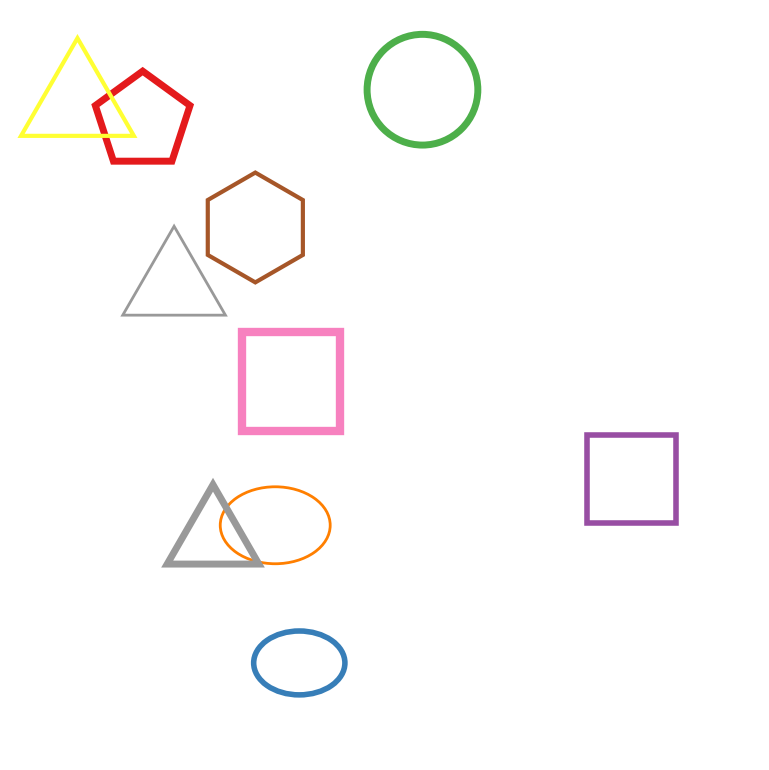[{"shape": "pentagon", "thickness": 2.5, "radius": 0.32, "center": [0.185, 0.843]}, {"shape": "oval", "thickness": 2, "radius": 0.3, "center": [0.389, 0.139]}, {"shape": "circle", "thickness": 2.5, "radius": 0.36, "center": [0.549, 0.883]}, {"shape": "square", "thickness": 2, "radius": 0.29, "center": [0.82, 0.378]}, {"shape": "oval", "thickness": 1, "radius": 0.36, "center": [0.357, 0.318]}, {"shape": "triangle", "thickness": 1.5, "radius": 0.42, "center": [0.101, 0.866]}, {"shape": "hexagon", "thickness": 1.5, "radius": 0.36, "center": [0.332, 0.705]}, {"shape": "square", "thickness": 3, "radius": 0.32, "center": [0.378, 0.505]}, {"shape": "triangle", "thickness": 2.5, "radius": 0.34, "center": [0.277, 0.302]}, {"shape": "triangle", "thickness": 1, "radius": 0.38, "center": [0.226, 0.629]}]